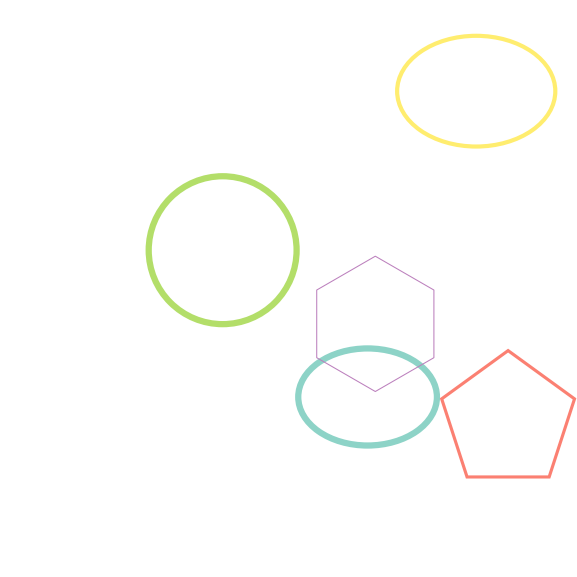[{"shape": "oval", "thickness": 3, "radius": 0.6, "center": [0.637, 0.312]}, {"shape": "pentagon", "thickness": 1.5, "radius": 0.6, "center": [0.88, 0.271]}, {"shape": "circle", "thickness": 3, "radius": 0.64, "center": [0.386, 0.566]}, {"shape": "hexagon", "thickness": 0.5, "radius": 0.59, "center": [0.65, 0.438]}, {"shape": "oval", "thickness": 2, "radius": 0.68, "center": [0.825, 0.841]}]